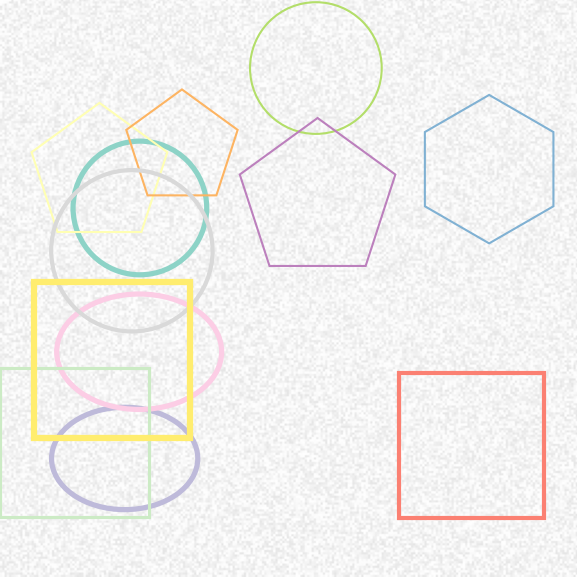[{"shape": "circle", "thickness": 2.5, "radius": 0.58, "center": [0.242, 0.639]}, {"shape": "pentagon", "thickness": 1, "radius": 0.62, "center": [0.172, 0.697]}, {"shape": "oval", "thickness": 2.5, "radius": 0.63, "center": [0.216, 0.205]}, {"shape": "square", "thickness": 2, "radius": 0.63, "center": [0.816, 0.228]}, {"shape": "hexagon", "thickness": 1, "radius": 0.64, "center": [0.847, 0.706]}, {"shape": "pentagon", "thickness": 1, "radius": 0.51, "center": [0.315, 0.743]}, {"shape": "circle", "thickness": 1, "radius": 0.57, "center": [0.547, 0.881]}, {"shape": "oval", "thickness": 2.5, "radius": 0.71, "center": [0.241, 0.39]}, {"shape": "circle", "thickness": 2, "radius": 0.7, "center": [0.228, 0.565]}, {"shape": "pentagon", "thickness": 1, "radius": 0.71, "center": [0.55, 0.653]}, {"shape": "square", "thickness": 1.5, "radius": 0.65, "center": [0.129, 0.233]}, {"shape": "square", "thickness": 3, "radius": 0.68, "center": [0.194, 0.376]}]